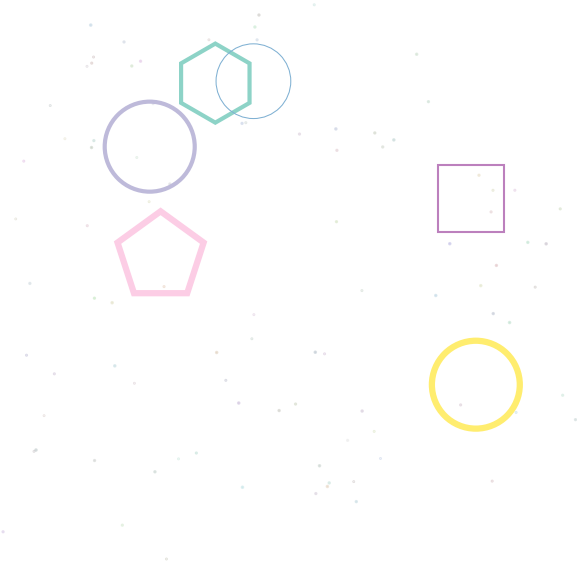[{"shape": "hexagon", "thickness": 2, "radius": 0.34, "center": [0.373, 0.855]}, {"shape": "circle", "thickness": 2, "radius": 0.39, "center": [0.259, 0.745]}, {"shape": "circle", "thickness": 0.5, "radius": 0.32, "center": [0.439, 0.859]}, {"shape": "pentagon", "thickness": 3, "radius": 0.39, "center": [0.278, 0.555]}, {"shape": "square", "thickness": 1, "radius": 0.29, "center": [0.815, 0.655]}, {"shape": "circle", "thickness": 3, "radius": 0.38, "center": [0.824, 0.333]}]